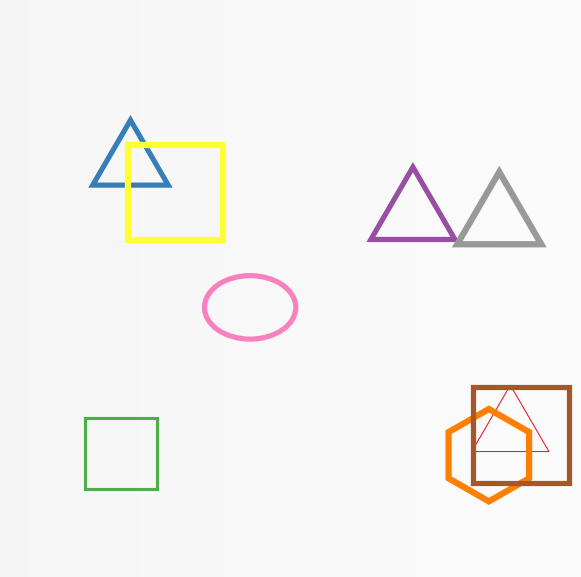[{"shape": "triangle", "thickness": 0.5, "radius": 0.38, "center": [0.878, 0.256]}, {"shape": "triangle", "thickness": 2.5, "radius": 0.37, "center": [0.224, 0.716]}, {"shape": "square", "thickness": 1.5, "radius": 0.31, "center": [0.208, 0.214]}, {"shape": "triangle", "thickness": 2.5, "radius": 0.42, "center": [0.71, 0.626]}, {"shape": "hexagon", "thickness": 3, "radius": 0.4, "center": [0.841, 0.211]}, {"shape": "square", "thickness": 3, "radius": 0.41, "center": [0.302, 0.666]}, {"shape": "square", "thickness": 2.5, "radius": 0.42, "center": [0.896, 0.246]}, {"shape": "oval", "thickness": 2.5, "radius": 0.39, "center": [0.43, 0.467]}, {"shape": "triangle", "thickness": 3, "radius": 0.42, "center": [0.859, 0.618]}]